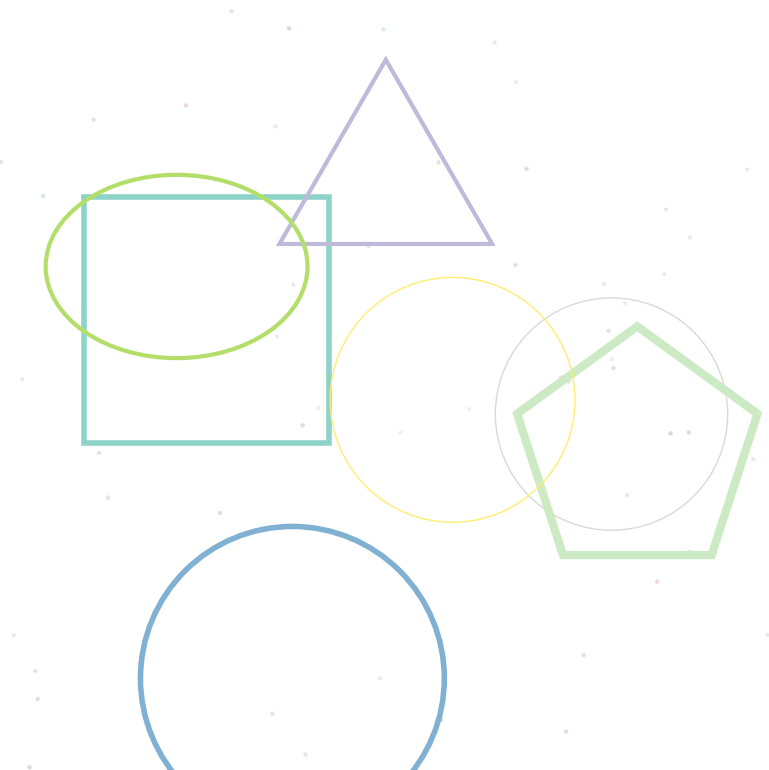[{"shape": "square", "thickness": 2, "radius": 0.8, "center": [0.268, 0.584]}, {"shape": "triangle", "thickness": 1.5, "radius": 0.8, "center": [0.501, 0.763]}, {"shape": "circle", "thickness": 2, "radius": 0.99, "center": [0.38, 0.119]}, {"shape": "oval", "thickness": 1.5, "radius": 0.85, "center": [0.229, 0.654]}, {"shape": "circle", "thickness": 0.5, "radius": 0.75, "center": [0.794, 0.462]}, {"shape": "pentagon", "thickness": 3, "radius": 0.82, "center": [0.828, 0.412]}, {"shape": "circle", "thickness": 0.5, "radius": 0.79, "center": [0.588, 0.481]}]